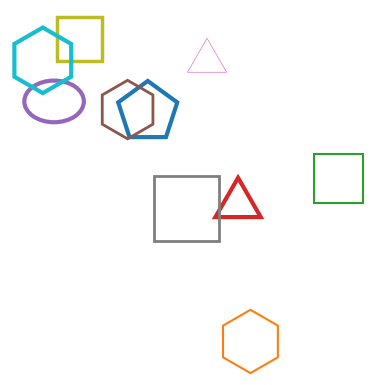[{"shape": "pentagon", "thickness": 3, "radius": 0.4, "center": [0.384, 0.709]}, {"shape": "hexagon", "thickness": 1.5, "radius": 0.41, "center": [0.65, 0.113]}, {"shape": "square", "thickness": 1.5, "radius": 0.32, "center": [0.88, 0.537]}, {"shape": "triangle", "thickness": 3, "radius": 0.34, "center": [0.618, 0.47]}, {"shape": "oval", "thickness": 3, "radius": 0.39, "center": [0.14, 0.737]}, {"shape": "hexagon", "thickness": 2, "radius": 0.38, "center": [0.331, 0.715]}, {"shape": "triangle", "thickness": 0.5, "radius": 0.29, "center": [0.538, 0.842]}, {"shape": "square", "thickness": 2, "radius": 0.42, "center": [0.485, 0.459]}, {"shape": "square", "thickness": 2.5, "radius": 0.29, "center": [0.207, 0.899]}, {"shape": "hexagon", "thickness": 3, "radius": 0.43, "center": [0.111, 0.843]}]